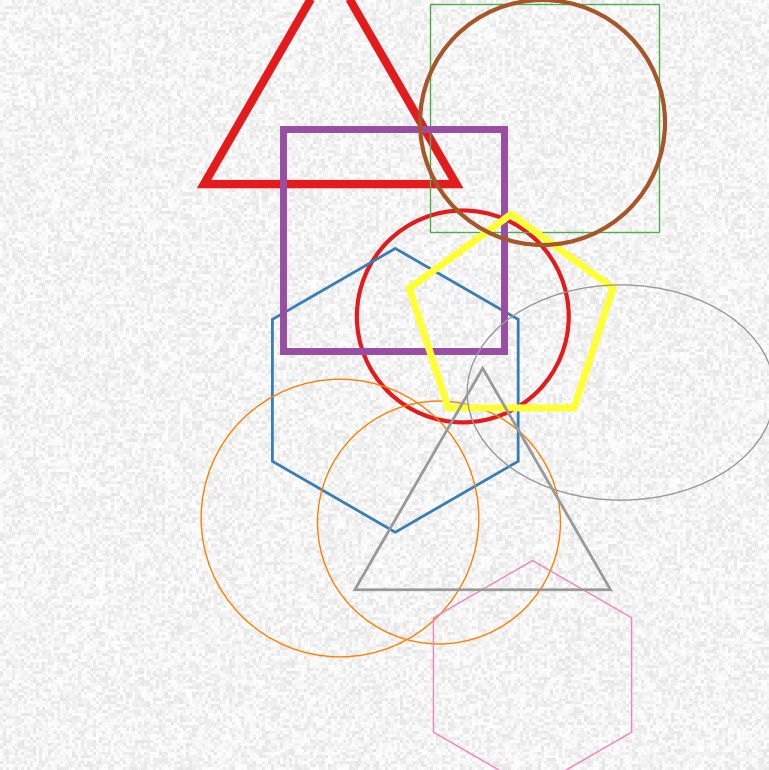[{"shape": "circle", "thickness": 1.5, "radius": 0.69, "center": [0.601, 0.589]}, {"shape": "triangle", "thickness": 3, "radius": 0.95, "center": [0.429, 0.855]}, {"shape": "hexagon", "thickness": 1, "radius": 0.92, "center": [0.513, 0.493]}, {"shape": "square", "thickness": 0.5, "radius": 0.74, "center": [0.707, 0.847]}, {"shape": "square", "thickness": 2.5, "radius": 0.72, "center": [0.511, 0.689]}, {"shape": "circle", "thickness": 0.5, "radius": 0.79, "center": [0.57, 0.321]}, {"shape": "circle", "thickness": 0.5, "radius": 0.9, "center": [0.442, 0.327]}, {"shape": "pentagon", "thickness": 2.5, "radius": 0.7, "center": [0.664, 0.583]}, {"shape": "circle", "thickness": 1.5, "radius": 0.8, "center": [0.705, 0.841]}, {"shape": "hexagon", "thickness": 0.5, "radius": 0.74, "center": [0.692, 0.123]}, {"shape": "oval", "thickness": 0.5, "radius": 1.0, "center": [0.806, 0.49]}, {"shape": "triangle", "thickness": 1, "radius": 0.96, "center": [0.627, 0.33]}]